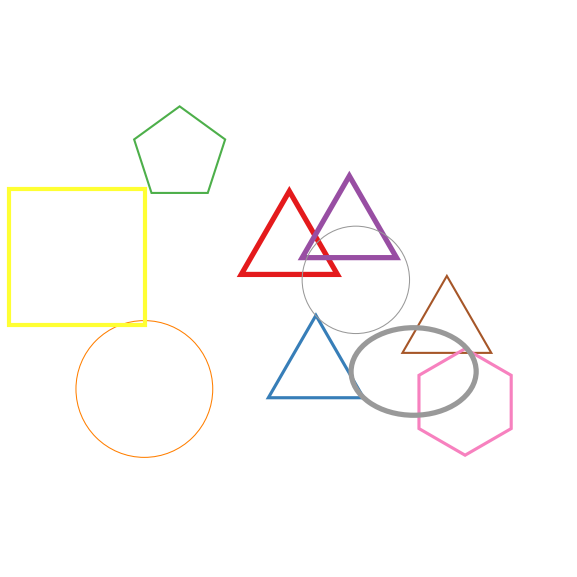[{"shape": "triangle", "thickness": 2.5, "radius": 0.48, "center": [0.501, 0.572]}, {"shape": "triangle", "thickness": 1.5, "radius": 0.48, "center": [0.547, 0.358]}, {"shape": "pentagon", "thickness": 1, "radius": 0.41, "center": [0.311, 0.732]}, {"shape": "triangle", "thickness": 2.5, "radius": 0.47, "center": [0.605, 0.6]}, {"shape": "circle", "thickness": 0.5, "radius": 0.59, "center": [0.25, 0.326]}, {"shape": "square", "thickness": 2, "radius": 0.59, "center": [0.133, 0.554]}, {"shape": "triangle", "thickness": 1, "radius": 0.44, "center": [0.774, 0.433]}, {"shape": "hexagon", "thickness": 1.5, "radius": 0.46, "center": [0.805, 0.303]}, {"shape": "oval", "thickness": 2.5, "radius": 0.54, "center": [0.716, 0.356]}, {"shape": "circle", "thickness": 0.5, "radius": 0.46, "center": [0.616, 0.515]}]